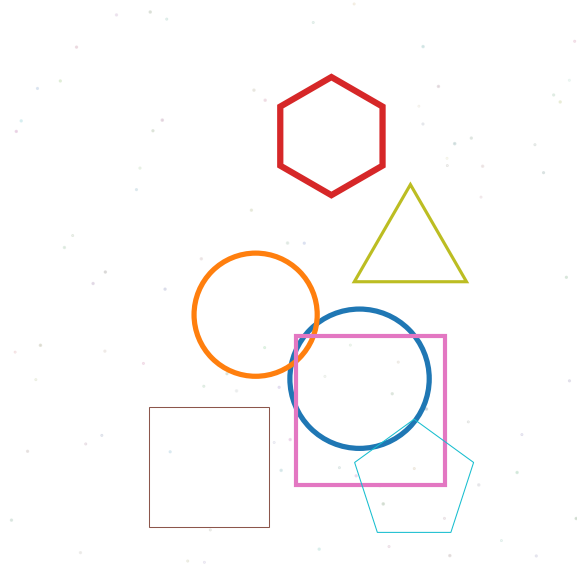[{"shape": "circle", "thickness": 2.5, "radius": 0.6, "center": [0.623, 0.343]}, {"shape": "circle", "thickness": 2.5, "radius": 0.53, "center": [0.443, 0.454]}, {"shape": "hexagon", "thickness": 3, "radius": 0.51, "center": [0.574, 0.763]}, {"shape": "square", "thickness": 0.5, "radius": 0.52, "center": [0.362, 0.19]}, {"shape": "square", "thickness": 2, "radius": 0.65, "center": [0.642, 0.288]}, {"shape": "triangle", "thickness": 1.5, "radius": 0.56, "center": [0.711, 0.567]}, {"shape": "pentagon", "thickness": 0.5, "radius": 0.54, "center": [0.717, 0.165]}]